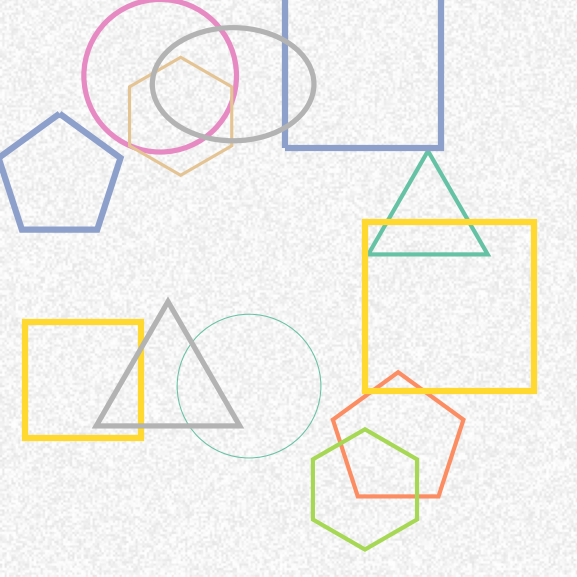[{"shape": "circle", "thickness": 0.5, "radius": 0.62, "center": [0.431, 0.331]}, {"shape": "triangle", "thickness": 2, "radius": 0.6, "center": [0.741, 0.618]}, {"shape": "pentagon", "thickness": 2, "radius": 0.59, "center": [0.689, 0.236]}, {"shape": "pentagon", "thickness": 3, "radius": 0.56, "center": [0.103, 0.691]}, {"shape": "square", "thickness": 3, "radius": 0.68, "center": [0.628, 0.879]}, {"shape": "circle", "thickness": 2.5, "radius": 0.66, "center": [0.277, 0.868]}, {"shape": "hexagon", "thickness": 2, "radius": 0.52, "center": [0.632, 0.152]}, {"shape": "square", "thickness": 3, "radius": 0.5, "center": [0.144, 0.341]}, {"shape": "square", "thickness": 3, "radius": 0.73, "center": [0.779, 0.469]}, {"shape": "hexagon", "thickness": 1.5, "radius": 0.51, "center": [0.313, 0.798]}, {"shape": "oval", "thickness": 2.5, "radius": 0.7, "center": [0.404, 0.853]}, {"shape": "triangle", "thickness": 2.5, "radius": 0.72, "center": [0.291, 0.333]}]